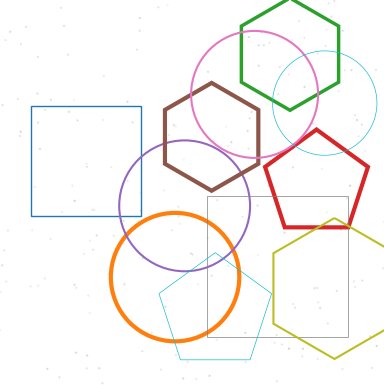[{"shape": "square", "thickness": 1, "radius": 0.71, "center": [0.224, 0.583]}, {"shape": "circle", "thickness": 3, "radius": 0.83, "center": [0.455, 0.28]}, {"shape": "hexagon", "thickness": 2.5, "radius": 0.73, "center": [0.753, 0.859]}, {"shape": "pentagon", "thickness": 3, "radius": 0.7, "center": [0.822, 0.523]}, {"shape": "circle", "thickness": 1.5, "radius": 0.85, "center": [0.48, 0.465]}, {"shape": "hexagon", "thickness": 3, "radius": 0.7, "center": [0.55, 0.645]}, {"shape": "circle", "thickness": 1.5, "radius": 0.82, "center": [0.661, 0.755]}, {"shape": "square", "thickness": 0.5, "radius": 0.91, "center": [0.721, 0.308]}, {"shape": "hexagon", "thickness": 1.5, "radius": 0.92, "center": [0.869, 0.251]}, {"shape": "pentagon", "thickness": 0.5, "radius": 0.77, "center": [0.559, 0.19]}, {"shape": "circle", "thickness": 0.5, "radius": 0.68, "center": [0.843, 0.732]}]